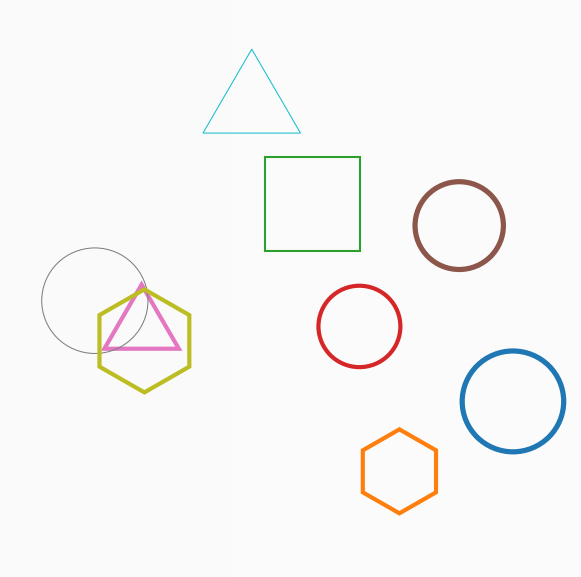[{"shape": "circle", "thickness": 2.5, "radius": 0.44, "center": [0.882, 0.304]}, {"shape": "hexagon", "thickness": 2, "radius": 0.36, "center": [0.687, 0.183]}, {"shape": "square", "thickness": 1, "radius": 0.41, "center": [0.538, 0.646]}, {"shape": "circle", "thickness": 2, "radius": 0.35, "center": [0.618, 0.434]}, {"shape": "circle", "thickness": 2.5, "radius": 0.38, "center": [0.79, 0.608]}, {"shape": "triangle", "thickness": 2, "radius": 0.37, "center": [0.244, 0.432]}, {"shape": "circle", "thickness": 0.5, "radius": 0.46, "center": [0.163, 0.478]}, {"shape": "hexagon", "thickness": 2, "radius": 0.45, "center": [0.248, 0.409]}, {"shape": "triangle", "thickness": 0.5, "radius": 0.48, "center": [0.433, 0.817]}]